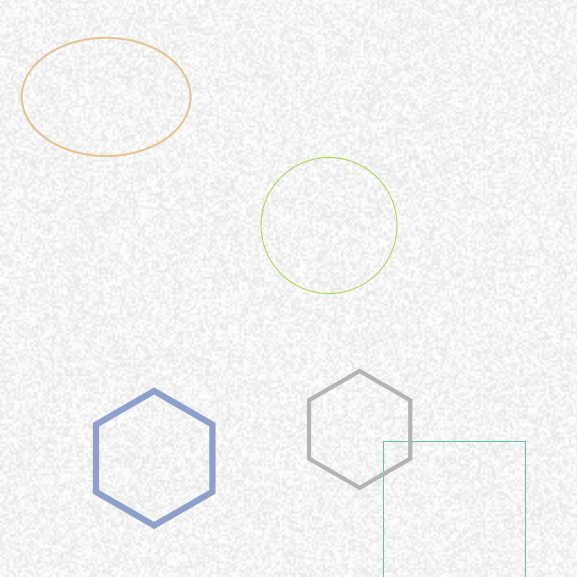[{"shape": "square", "thickness": 0.5, "radius": 0.61, "center": [0.786, 0.113]}, {"shape": "hexagon", "thickness": 3, "radius": 0.58, "center": [0.267, 0.206]}, {"shape": "circle", "thickness": 0.5, "radius": 0.59, "center": [0.57, 0.609]}, {"shape": "oval", "thickness": 1, "radius": 0.73, "center": [0.184, 0.831]}, {"shape": "hexagon", "thickness": 2, "radius": 0.51, "center": [0.623, 0.256]}]